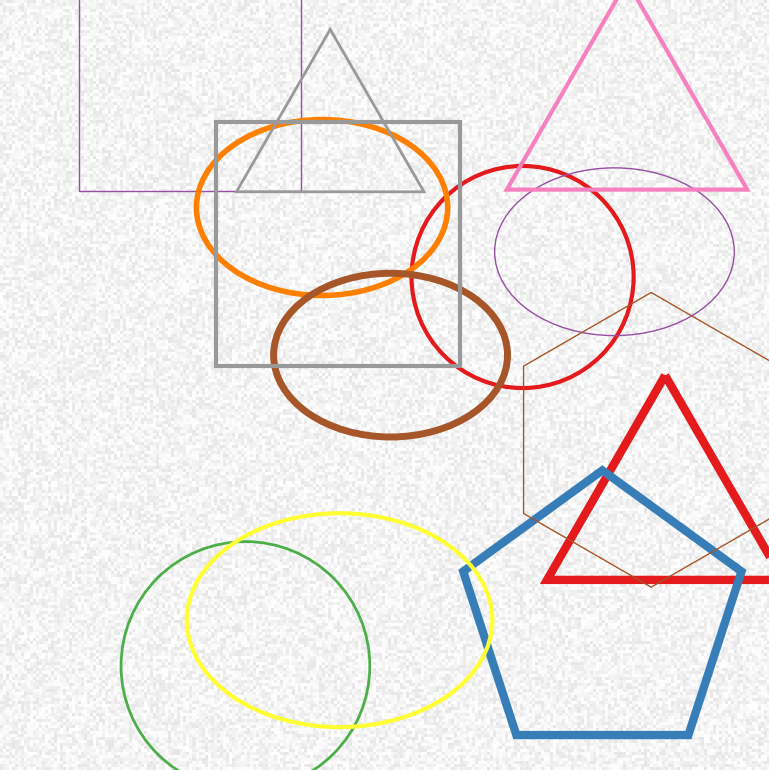[{"shape": "circle", "thickness": 1.5, "radius": 0.72, "center": [0.679, 0.64]}, {"shape": "triangle", "thickness": 3, "radius": 0.89, "center": [0.864, 0.335]}, {"shape": "pentagon", "thickness": 3, "radius": 0.95, "center": [0.782, 0.199]}, {"shape": "circle", "thickness": 1, "radius": 0.81, "center": [0.319, 0.135]}, {"shape": "oval", "thickness": 0.5, "radius": 0.78, "center": [0.798, 0.673]}, {"shape": "square", "thickness": 0.5, "radius": 0.72, "center": [0.246, 0.896]}, {"shape": "oval", "thickness": 2, "radius": 0.82, "center": [0.418, 0.73]}, {"shape": "oval", "thickness": 1.5, "radius": 0.99, "center": [0.441, 0.195]}, {"shape": "oval", "thickness": 2.5, "radius": 0.76, "center": [0.507, 0.539]}, {"shape": "hexagon", "thickness": 0.5, "radius": 0.96, "center": [0.846, 0.429]}, {"shape": "triangle", "thickness": 1.5, "radius": 0.9, "center": [0.814, 0.844]}, {"shape": "triangle", "thickness": 1, "radius": 0.7, "center": [0.429, 0.821]}, {"shape": "square", "thickness": 1.5, "radius": 0.79, "center": [0.439, 0.683]}]